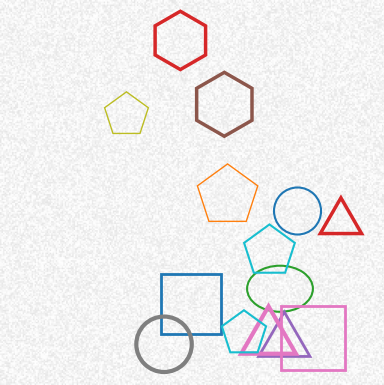[{"shape": "square", "thickness": 2, "radius": 0.39, "center": [0.496, 0.211]}, {"shape": "circle", "thickness": 1.5, "radius": 0.31, "center": [0.773, 0.452]}, {"shape": "pentagon", "thickness": 1, "radius": 0.41, "center": [0.591, 0.492]}, {"shape": "oval", "thickness": 1.5, "radius": 0.43, "center": [0.727, 0.25]}, {"shape": "triangle", "thickness": 2.5, "radius": 0.31, "center": [0.886, 0.424]}, {"shape": "hexagon", "thickness": 2.5, "radius": 0.38, "center": [0.468, 0.895]}, {"shape": "triangle", "thickness": 2, "radius": 0.38, "center": [0.738, 0.113]}, {"shape": "hexagon", "thickness": 2.5, "radius": 0.41, "center": [0.583, 0.729]}, {"shape": "square", "thickness": 2, "radius": 0.42, "center": [0.813, 0.123]}, {"shape": "triangle", "thickness": 3, "radius": 0.41, "center": [0.698, 0.122]}, {"shape": "circle", "thickness": 3, "radius": 0.36, "center": [0.426, 0.106]}, {"shape": "pentagon", "thickness": 1, "radius": 0.3, "center": [0.329, 0.702]}, {"shape": "pentagon", "thickness": 1.5, "radius": 0.35, "center": [0.7, 0.348]}, {"shape": "pentagon", "thickness": 1.5, "radius": 0.3, "center": [0.634, 0.134]}]